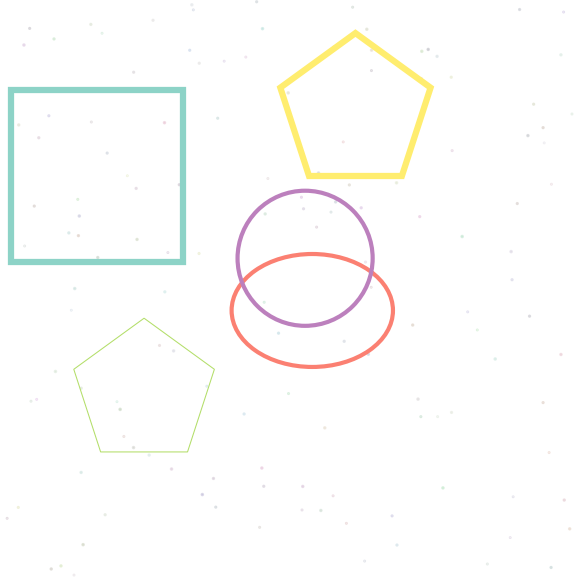[{"shape": "square", "thickness": 3, "radius": 0.74, "center": [0.168, 0.694]}, {"shape": "oval", "thickness": 2, "radius": 0.7, "center": [0.541, 0.462]}, {"shape": "pentagon", "thickness": 0.5, "radius": 0.64, "center": [0.249, 0.32]}, {"shape": "circle", "thickness": 2, "radius": 0.58, "center": [0.528, 0.552]}, {"shape": "pentagon", "thickness": 3, "radius": 0.68, "center": [0.615, 0.805]}]